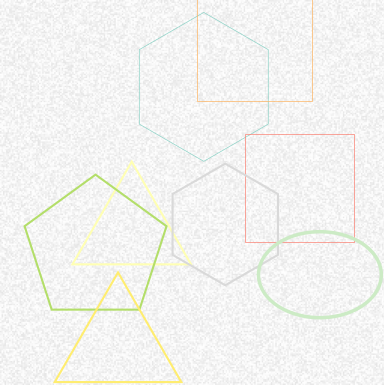[{"shape": "hexagon", "thickness": 0.5, "radius": 0.97, "center": [0.529, 0.774]}, {"shape": "triangle", "thickness": 1.5, "radius": 0.89, "center": [0.342, 0.402]}, {"shape": "square", "thickness": 0.5, "radius": 0.7, "center": [0.778, 0.512]}, {"shape": "square", "thickness": 0.5, "radius": 0.75, "center": [0.661, 0.886]}, {"shape": "pentagon", "thickness": 1.5, "radius": 0.97, "center": [0.248, 0.353]}, {"shape": "hexagon", "thickness": 1.5, "radius": 0.79, "center": [0.585, 0.417]}, {"shape": "oval", "thickness": 2.5, "radius": 0.8, "center": [0.831, 0.287]}, {"shape": "triangle", "thickness": 1.5, "radius": 0.95, "center": [0.307, 0.103]}]